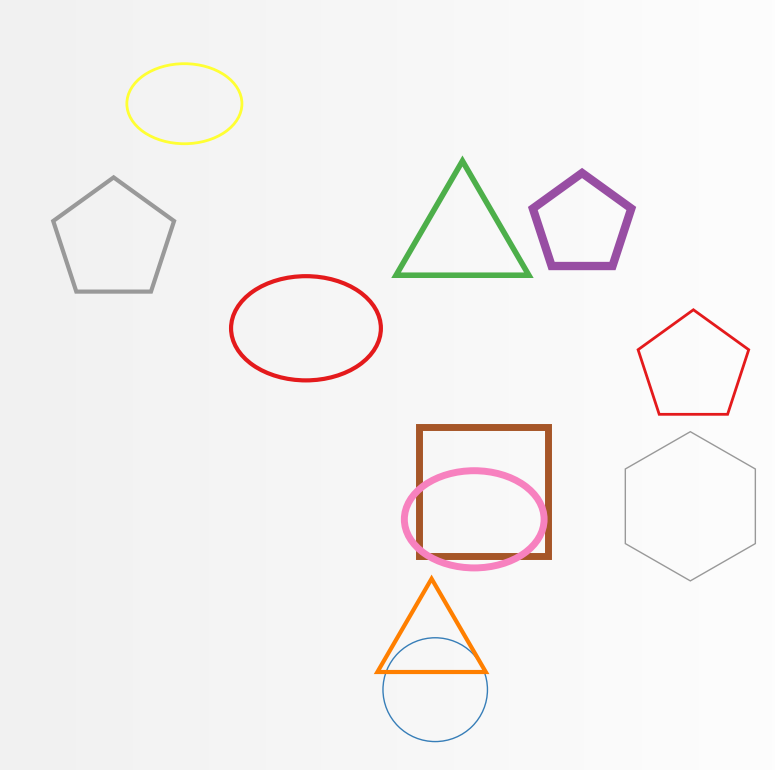[{"shape": "oval", "thickness": 1.5, "radius": 0.48, "center": [0.395, 0.574]}, {"shape": "pentagon", "thickness": 1, "radius": 0.38, "center": [0.895, 0.523]}, {"shape": "circle", "thickness": 0.5, "radius": 0.34, "center": [0.562, 0.104]}, {"shape": "triangle", "thickness": 2, "radius": 0.49, "center": [0.597, 0.692]}, {"shape": "pentagon", "thickness": 3, "radius": 0.33, "center": [0.751, 0.709]}, {"shape": "triangle", "thickness": 1.5, "radius": 0.4, "center": [0.557, 0.168]}, {"shape": "oval", "thickness": 1, "radius": 0.37, "center": [0.238, 0.865]}, {"shape": "square", "thickness": 2.5, "radius": 0.42, "center": [0.624, 0.362]}, {"shape": "oval", "thickness": 2.5, "radius": 0.45, "center": [0.612, 0.326]}, {"shape": "hexagon", "thickness": 0.5, "radius": 0.48, "center": [0.891, 0.342]}, {"shape": "pentagon", "thickness": 1.5, "radius": 0.41, "center": [0.147, 0.688]}]